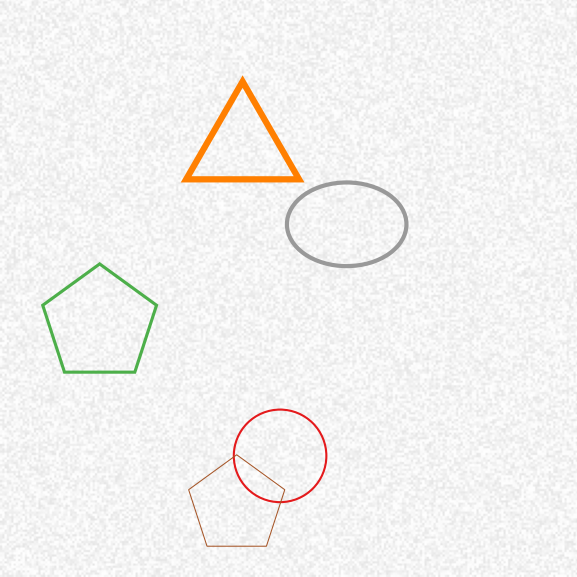[{"shape": "circle", "thickness": 1, "radius": 0.4, "center": [0.485, 0.21]}, {"shape": "pentagon", "thickness": 1.5, "radius": 0.52, "center": [0.173, 0.439]}, {"shape": "triangle", "thickness": 3, "radius": 0.56, "center": [0.42, 0.745]}, {"shape": "pentagon", "thickness": 0.5, "radius": 0.44, "center": [0.41, 0.124]}, {"shape": "oval", "thickness": 2, "radius": 0.52, "center": [0.6, 0.611]}]